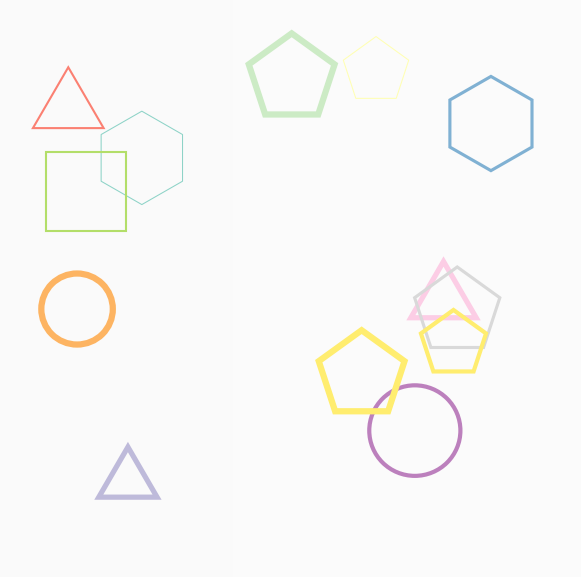[{"shape": "hexagon", "thickness": 0.5, "radius": 0.4, "center": [0.244, 0.726]}, {"shape": "pentagon", "thickness": 0.5, "radius": 0.3, "center": [0.647, 0.877]}, {"shape": "triangle", "thickness": 2.5, "radius": 0.29, "center": [0.22, 0.167]}, {"shape": "triangle", "thickness": 1, "radius": 0.35, "center": [0.117, 0.812]}, {"shape": "hexagon", "thickness": 1.5, "radius": 0.41, "center": [0.845, 0.785]}, {"shape": "circle", "thickness": 3, "radius": 0.31, "center": [0.133, 0.464]}, {"shape": "square", "thickness": 1, "radius": 0.34, "center": [0.148, 0.668]}, {"shape": "triangle", "thickness": 2.5, "radius": 0.32, "center": [0.763, 0.481]}, {"shape": "pentagon", "thickness": 1.5, "radius": 0.39, "center": [0.787, 0.46]}, {"shape": "circle", "thickness": 2, "radius": 0.39, "center": [0.714, 0.254]}, {"shape": "pentagon", "thickness": 3, "radius": 0.39, "center": [0.502, 0.864]}, {"shape": "pentagon", "thickness": 2, "radius": 0.29, "center": [0.78, 0.404]}, {"shape": "pentagon", "thickness": 3, "radius": 0.39, "center": [0.622, 0.35]}]